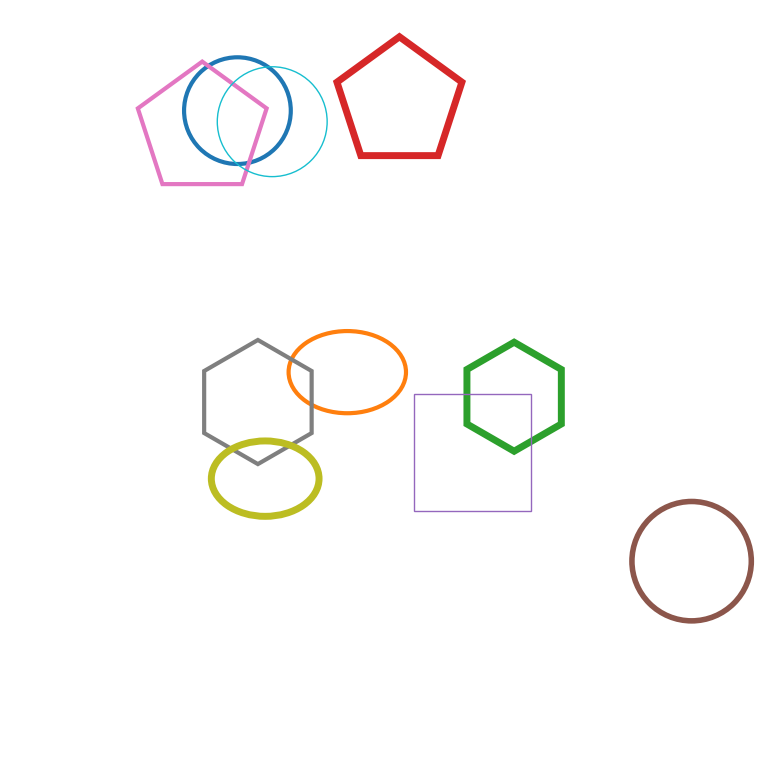[{"shape": "circle", "thickness": 1.5, "radius": 0.35, "center": [0.308, 0.856]}, {"shape": "oval", "thickness": 1.5, "radius": 0.38, "center": [0.451, 0.517]}, {"shape": "hexagon", "thickness": 2.5, "radius": 0.35, "center": [0.668, 0.485]}, {"shape": "pentagon", "thickness": 2.5, "radius": 0.43, "center": [0.519, 0.867]}, {"shape": "square", "thickness": 0.5, "radius": 0.38, "center": [0.613, 0.412]}, {"shape": "circle", "thickness": 2, "radius": 0.39, "center": [0.898, 0.271]}, {"shape": "pentagon", "thickness": 1.5, "radius": 0.44, "center": [0.263, 0.832]}, {"shape": "hexagon", "thickness": 1.5, "radius": 0.4, "center": [0.335, 0.478]}, {"shape": "oval", "thickness": 2.5, "radius": 0.35, "center": [0.344, 0.378]}, {"shape": "circle", "thickness": 0.5, "radius": 0.36, "center": [0.354, 0.842]}]